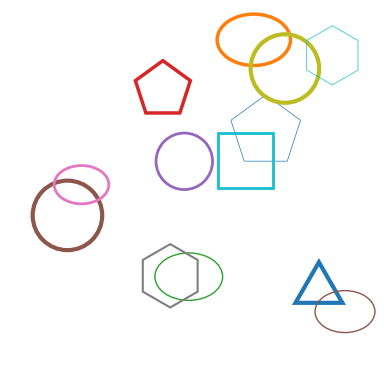[{"shape": "pentagon", "thickness": 0.5, "radius": 0.48, "center": [0.69, 0.658]}, {"shape": "triangle", "thickness": 3, "radius": 0.35, "center": [0.828, 0.249]}, {"shape": "oval", "thickness": 2.5, "radius": 0.48, "center": [0.659, 0.897]}, {"shape": "oval", "thickness": 1, "radius": 0.44, "center": [0.49, 0.281]}, {"shape": "pentagon", "thickness": 2.5, "radius": 0.38, "center": [0.423, 0.767]}, {"shape": "circle", "thickness": 2, "radius": 0.37, "center": [0.479, 0.581]}, {"shape": "circle", "thickness": 3, "radius": 0.45, "center": [0.175, 0.441]}, {"shape": "oval", "thickness": 1, "radius": 0.39, "center": [0.896, 0.191]}, {"shape": "oval", "thickness": 2, "radius": 0.35, "center": [0.212, 0.52]}, {"shape": "hexagon", "thickness": 1.5, "radius": 0.41, "center": [0.442, 0.284]}, {"shape": "circle", "thickness": 3, "radius": 0.44, "center": [0.74, 0.822]}, {"shape": "hexagon", "thickness": 0.5, "radius": 0.38, "center": [0.863, 0.856]}, {"shape": "square", "thickness": 2, "radius": 0.35, "center": [0.637, 0.584]}]